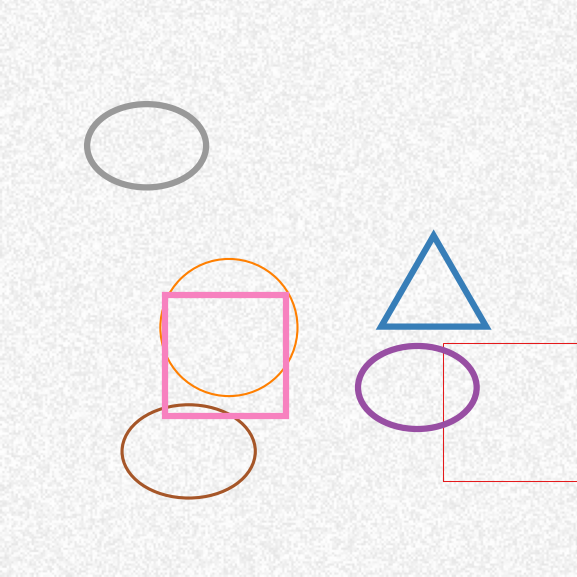[{"shape": "square", "thickness": 0.5, "radius": 0.6, "center": [0.887, 0.286]}, {"shape": "triangle", "thickness": 3, "radius": 0.53, "center": [0.751, 0.486]}, {"shape": "oval", "thickness": 3, "radius": 0.51, "center": [0.723, 0.328]}, {"shape": "circle", "thickness": 1, "radius": 0.59, "center": [0.396, 0.432]}, {"shape": "oval", "thickness": 1.5, "radius": 0.58, "center": [0.327, 0.217]}, {"shape": "square", "thickness": 3, "radius": 0.52, "center": [0.39, 0.384]}, {"shape": "oval", "thickness": 3, "radius": 0.52, "center": [0.254, 0.747]}]